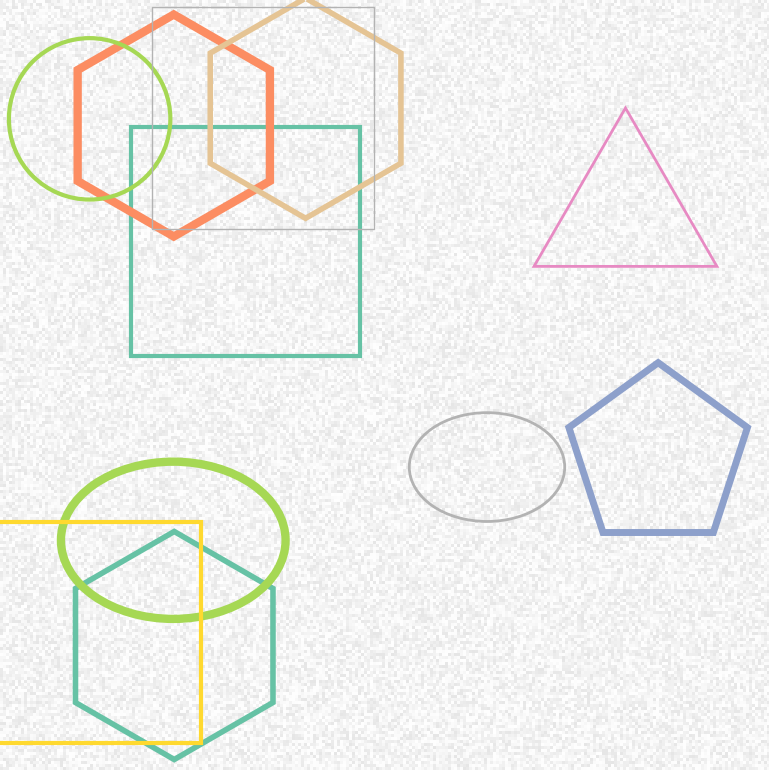[{"shape": "square", "thickness": 1.5, "radius": 0.75, "center": [0.319, 0.686]}, {"shape": "hexagon", "thickness": 2, "radius": 0.74, "center": [0.226, 0.162]}, {"shape": "hexagon", "thickness": 3, "radius": 0.72, "center": [0.226, 0.837]}, {"shape": "pentagon", "thickness": 2.5, "radius": 0.61, "center": [0.855, 0.407]}, {"shape": "triangle", "thickness": 1, "radius": 0.69, "center": [0.812, 0.723]}, {"shape": "circle", "thickness": 1.5, "radius": 0.52, "center": [0.116, 0.846]}, {"shape": "oval", "thickness": 3, "radius": 0.73, "center": [0.225, 0.298]}, {"shape": "square", "thickness": 1.5, "radius": 0.72, "center": [0.118, 0.178]}, {"shape": "hexagon", "thickness": 2, "radius": 0.71, "center": [0.397, 0.859]}, {"shape": "square", "thickness": 0.5, "radius": 0.72, "center": [0.342, 0.846]}, {"shape": "oval", "thickness": 1, "radius": 0.5, "center": [0.632, 0.393]}]